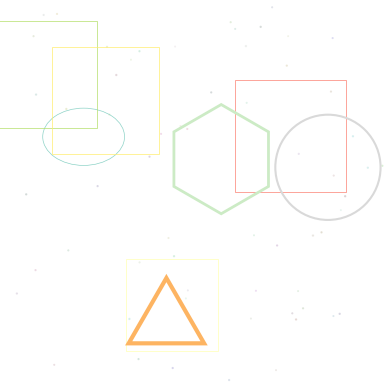[{"shape": "oval", "thickness": 0.5, "radius": 0.53, "center": [0.217, 0.645]}, {"shape": "square", "thickness": 0.5, "radius": 0.6, "center": [0.447, 0.207]}, {"shape": "square", "thickness": 0.5, "radius": 0.72, "center": [0.755, 0.647]}, {"shape": "triangle", "thickness": 3, "radius": 0.57, "center": [0.432, 0.165]}, {"shape": "square", "thickness": 0.5, "radius": 0.69, "center": [0.112, 0.806]}, {"shape": "circle", "thickness": 1.5, "radius": 0.68, "center": [0.852, 0.565]}, {"shape": "hexagon", "thickness": 2, "radius": 0.71, "center": [0.575, 0.587]}, {"shape": "square", "thickness": 0.5, "radius": 0.69, "center": [0.274, 0.738]}]